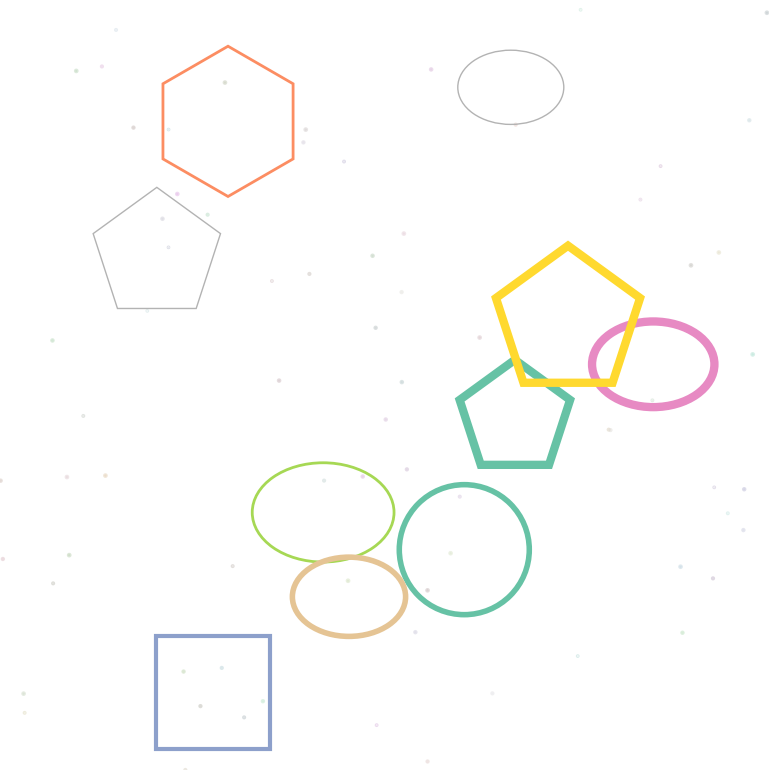[{"shape": "circle", "thickness": 2, "radius": 0.42, "center": [0.603, 0.286]}, {"shape": "pentagon", "thickness": 3, "radius": 0.38, "center": [0.669, 0.457]}, {"shape": "hexagon", "thickness": 1, "radius": 0.49, "center": [0.296, 0.842]}, {"shape": "square", "thickness": 1.5, "radius": 0.37, "center": [0.276, 0.1]}, {"shape": "oval", "thickness": 3, "radius": 0.4, "center": [0.848, 0.527]}, {"shape": "oval", "thickness": 1, "radius": 0.46, "center": [0.42, 0.335]}, {"shape": "pentagon", "thickness": 3, "radius": 0.49, "center": [0.738, 0.583]}, {"shape": "oval", "thickness": 2, "radius": 0.37, "center": [0.453, 0.225]}, {"shape": "oval", "thickness": 0.5, "radius": 0.34, "center": [0.663, 0.887]}, {"shape": "pentagon", "thickness": 0.5, "radius": 0.43, "center": [0.204, 0.67]}]